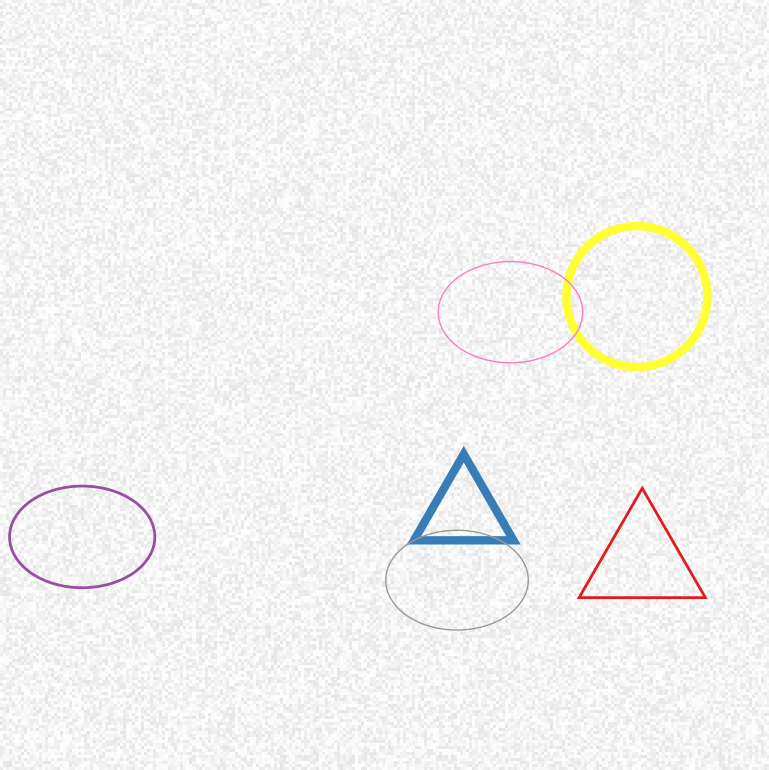[{"shape": "triangle", "thickness": 1, "radius": 0.47, "center": [0.834, 0.271]}, {"shape": "triangle", "thickness": 3, "radius": 0.37, "center": [0.602, 0.336]}, {"shape": "oval", "thickness": 1, "radius": 0.47, "center": [0.107, 0.303]}, {"shape": "circle", "thickness": 3, "radius": 0.46, "center": [0.827, 0.615]}, {"shape": "oval", "thickness": 0.5, "radius": 0.47, "center": [0.663, 0.595]}, {"shape": "oval", "thickness": 0.5, "radius": 0.46, "center": [0.594, 0.247]}]